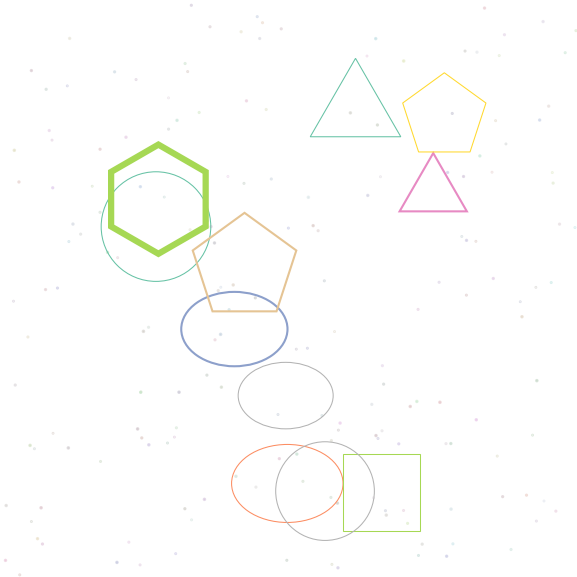[{"shape": "circle", "thickness": 0.5, "radius": 0.47, "center": [0.27, 0.607]}, {"shape": "triangle", "thickness": 0.5, "radius": 0.45, "center": [0.616, 0.808]}, {"shape": "oval", "thickness": 0.5, "radius": 0.48, "center": [0.497, 0.162]}, {"shape": "oval", "thickness": 1, "radius": 0.46, "center": [0.406, 0.429]}, {"shape": "triangle", "thickness": 1, "radius": 0.34, "center": [0.75, 0.667]}, {"shape": "hexagon", "thickness": 3, "radius": 0.47, "center": [0.274, 0.654]}, {"shape": "square", "thickness": 0.5, "radius": 0.33, "center": [0.66, 0.147]}, {"shape": "pentagon", "thickness": 0.5, "radius": 0.38, "center": [0.769, 0.797]}, {"shape": "pentagon", "thickness": 1, "radius": 0.47, "center": [0.423, 0.536]}, {"shape": "oval", "thickness": 0.5, "radius": 0.41, "center": [0.495, 0.314]}, {"shape": "circle", "thickness": 0.5, "radius": 0.43, "center": [0.563, 0.149]}]